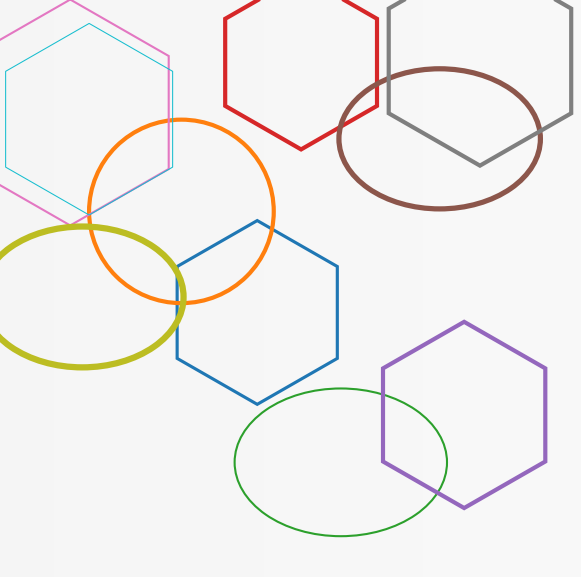[{"shape": "hexagon", "thickness": 1.5, "radius": 0.8, "center": [0.443, 0.458]}, {"shape": "circle", "thickness": 2, "radius": 0.79, "center": [0.312, 0.633]}, {"shape": "oval", "thickness": 1, "radius": 0.91, "center": [0.586, 0.199]}, {"shape": "hexagon", "thickness": 2, "radius": 0.75, "center": [0.518, 0.891]}, {"shape": "hexagon", "thickness": 2, "radius": 0.81, "center": [0.799, 0.281]}, {"shape": "oval", "thickness": 2.5, "radius": 0.87, "center": [0.756, 0.759]}, {"shape": "hexagon", "thickness": 1, "radius": 0.98, "center": [0.121, 0.804]}, {"shape": "hexagon", "thickness": 2, "radius": 0.91, "center": [0.826, 0.894]}, {"shape": "oval", "thickness": 3, "radius": 0.87, "center": [0.142, 0.485]}, {"shape": "hexagon", "thickness": 0.5, "radius": 0.83, "center": [0.153, 0.793]}]